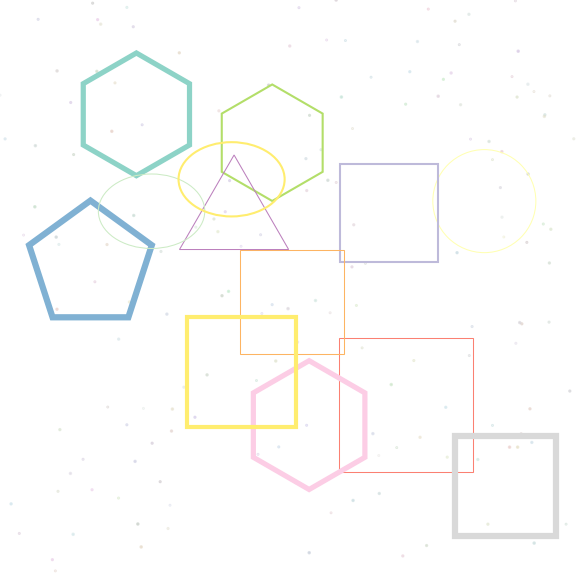[{"shape": "hexagon", "thickness": 2.5, "radius": 0.53, "center": [0.236, 0.801]}, {"shape": "circle", "thickness": 0.5, "radius": 0.45, "center": [0.839, 0.651]}, {"shape": "square", "thickness": 1, "radius": 0.42, "center": [0.674, 0.63]}, {"shape": "square", "thickness": 0.5, "radius": 0.58, "center": [0.704, 0.298]}, {"shape": "pentagon", "thickness": 3, "radius": 0.56, "center": [0.157, 0.54]}, {"shape": "square", "thickness": 0.5, "radius": 0.45, "center": [0.506, 0.476]}, {"shape": "hexagon", "thickness": 1, "radius": 0.5, "center": [0.471, 0.752]}, {"shape": "hexagon", "thickness": 2.5, "radius": 0.56, "center": [0.535, 0.263]}, {"shape": "square", "thickness": 3, "radius": 0.44, "center": [0.876, 0.158]}, {"shape": "triangle", "thickness": 0.5, "radius": 0.55, "center": [0.405, 0.622]}, {"shape": "oval", "thickness": 0.5, "radius": 0.46, "center": [0.262, 0.633]}, {"shape": "oval", "thickness": 1, "radius": 0.46, "center": [0.401, 0.689]}, {"shape": "square", "thickness": 2, "radius": 0.47, "center": [0.418, 0.354]}]